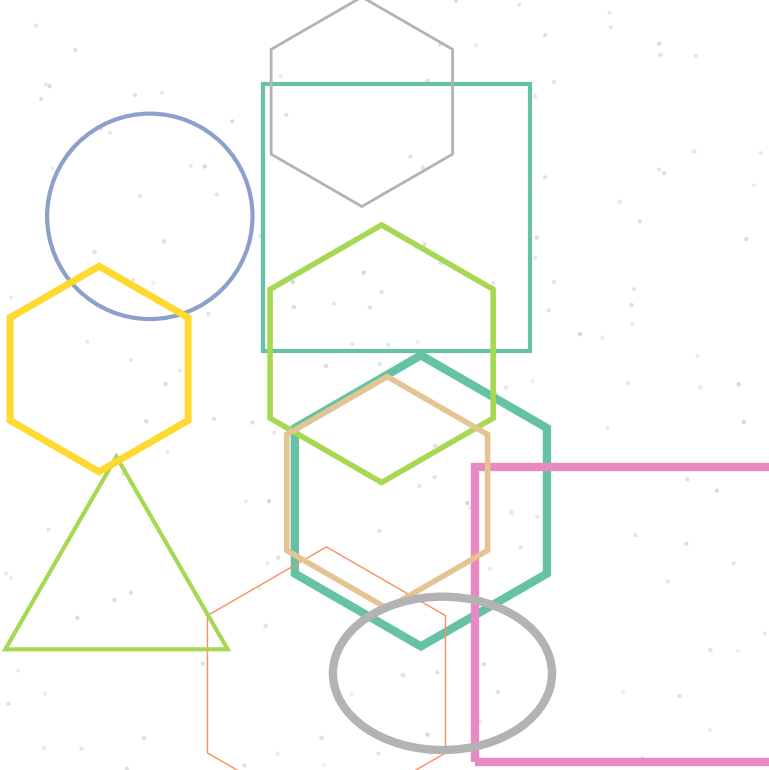[{"shape": "square", "thickness": 1.5, "radius": 0.87, "center": [0.515, 0.717]}, {"shape": "hexagon", "thickness": 3, "radius": 0.95, "center": [0.547, 0.35]}, {"shape": "hexagon", "thickness": 0.5, "radius": 0.89, "center": [0.424, 0.111]}, {"shape": "circle", "thickness": 1.5, "radius": 0.67, "center": [0.195, 0.719]}, {"shape": "square", "thickness": 3, "radius": 0.96, "center": [0.808, 0.202]}, {"shape": "hexagon", "thickness": 2, "radius": 0.84, "center": [0.496, 0.541]}, {"shape": "triangle", "thickness": 1.5, "radius": 0.83, "center": [0.151, 0.24]}, {"shape": "hexagon", "thickness": 2.5, "radius": 0.67, "center": [0.129, 0.521]}, {"shape": "hexagon", "thickness": 2, "radius": 0.75, "center": [0.503, 0.36]}, {"shape": "hexagon", "thickness": 1, "radius": 0.68, "center": [0.47, 0.868]}, {"shape": "oval", "thickness": 3, "radius": 0.71, "center": [0.575, 0.126]}]